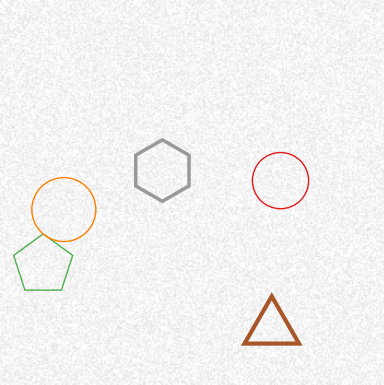[{"shape": "circle", "thickness": 1, "radius": 0.36, "center": [0.729, 0.531]}, {"shape": "pentagon", "thickness": 1, "radius": 0.4, "center": [0.112, 0.312]}, {"shape": "circle", "thickness": 1, "radius": 0.42, "center": [0.166, 0.456]}, {"shape": "triangle", "thickness": 3, "radius": 0.41, "center": [0.706, 0.148]}, {"shape": "hexagon", "thickness": 2.5, "radius": 0.4, "center": [0.422, 0.557]}]